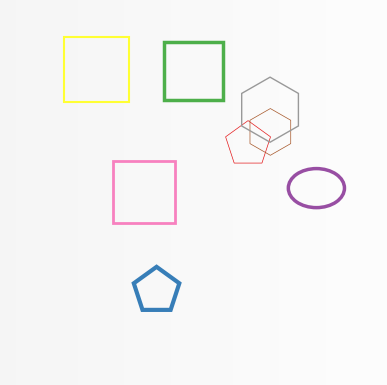[{"shape": "pentagon", "thickness": 0.5, "radius": 0.3, "center": [0.64, 0.626]}, {"shape": "pentagon", "thickness": 3, "radius": 0.31, "center": [0.404, 0.245]}, {"shape": "square", "thickness": 2.5, "radius": 0.38, "center": [0.499, 0.816]}, {"shape": "oval", "thickness": 2.5, "radius": 0.36, "center": [0.817, 0.511]}, {"shape": "square", "thickness": 1.5, "radius": 0.42, "center": [0.249, 0.82]}, {"shape": "hexagon", "thickness": 0.5, "radius": 0.3, "center": [0.698, 0.657]}, {"shape": "square", "thickness": 2, "radius": 0.4, "center": [0.372, 0.501]}, {"shape": "hexagon", "thickness": 1, "radius": 0.42, "center": [0.697, 0.715]}]